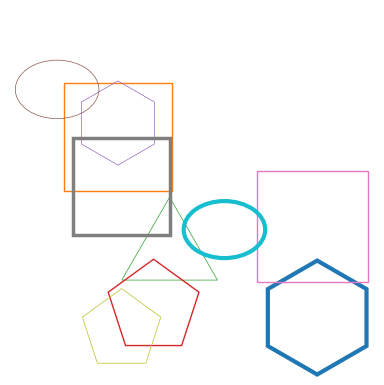[{"shape": "hexagon", "thickness": 3, "radius": 0.74, "center": [0.824, 0.175]}, {"shape": "square", "thickness": 1, "radius": 0.7, "center": [0.307, 0.644]}, {"shape": "triangle", "thickness": 0.5, "radius": 0.72, "center": [0.441, 0.344]}, {"shape": "pentagon", "thickness": 1, "radius": 0.62, "center": [0.399, 0.203]}, {"shape": "hexagon", "thickness": 0.5, "radius": 0.55, "center": [0.306, 0.68]}, {"shape": "oval", "thickness": 0.5, "radius": 0.54, "center": [0.148, 0.768]}, {"shape": "square", "thickness": 1, "radius": 0.72, "center": [0.811, 0.411]}, {"shape": "square", "thickness": 2.5, "radius": 0.63, "center": [0.316, 0.515]}, {"shape": "pentagon", "thickness": 0.5, "radius": 0.54, "center": [0.316, 0.143]}, {"shape": "oval", "thickness": 3, "radius": 0.53, "center": [0.583, 0.404]}]